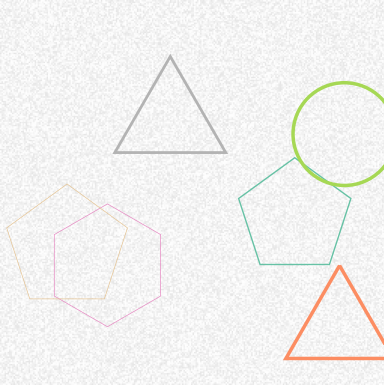[{"shape": "pentagon", "thickness": 1, "radius": 0.77, "center": [0.766, 0.437]}, {"shape": "triangle", "thickness": 2.5, "radius": 0.8, "center": [0.882, 0.149]}, {"shape": "hexagon", "thickness": 0.5, "radius": 0.8, "center": [0.279, 0.311]}, {"shape": "circle", "thickness": 2.5, "radius": 0.67, "center": [0.895, 0.652]}, {"shape": "pentagon", "thickness": 0.5, "radius": 0.82, "center": [0.174, 0.357]}, {"shape": "triangle", "thickness": 2, "radius": 0.83, "center": [0.442, 0.687]}]